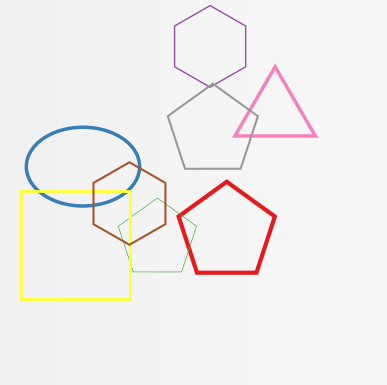[{"shape": "pentagon", "thickness": 3, "radius": 0.65, "center": [0.585, 0.397]}, {"shape": "oval", "thickness": 2.5, "radius": 0.73, "center": [0.214, 0.567]}, {"shape": "pentagon", "thickness": 0.5, "radius": 0.53, "center": [0.406, 0.38]}, {"shape": "hexagon", "thickness": 1, "radius": 0.53, "center": [0.542, 0.879]}, {"shape": "square", "thickness": 2, "radius": 0.7, "center": [0.195, 0.364]}, {"shape": "hexagon", "thickness": 1.5, "radius": 0.54, "center": [0.334, 0.471]}, {"shape": "triangle", "thickness": 2.5, "radius": 0.6, "center": [0.71, 0.707]}, {"shape": "pentagon", "thickness": 1.5, "radius": 0.61, "center": [0.549, 0.66]}]